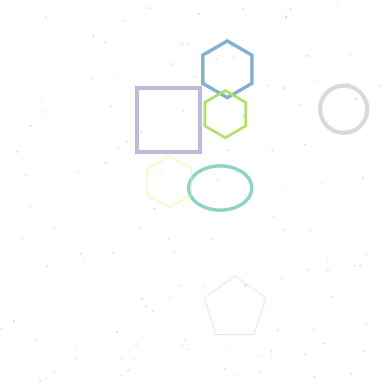[{"shape": "oval", "thickness": 2.5, "radius": 0.41, "center": [0.572, 0.512]}, {"shape": "square", "thickness": 3, "radius": 0.41, "center": [0.437, 0.689]}, {"shape": "hexagon", "thickness": 2.5, "radius": 0.37, "center": [0.59, 0.82]}, {"shape": "hexagon", "thickness": 2, "radius": 0.31, "center": [0.585, 0.703]}, {"shape": "circle", "thickness": 3, "radius": 0.31, "center": [0.893, 0.716]}, {"shape": "pentagon", "thickness": 0.5, "radius": 0.42, "center": [0.611, 0.2]}, {"shape": "hexagon", "thickness": 0.5, "radius": 0.33, "center": [0.44, 0.528]}]